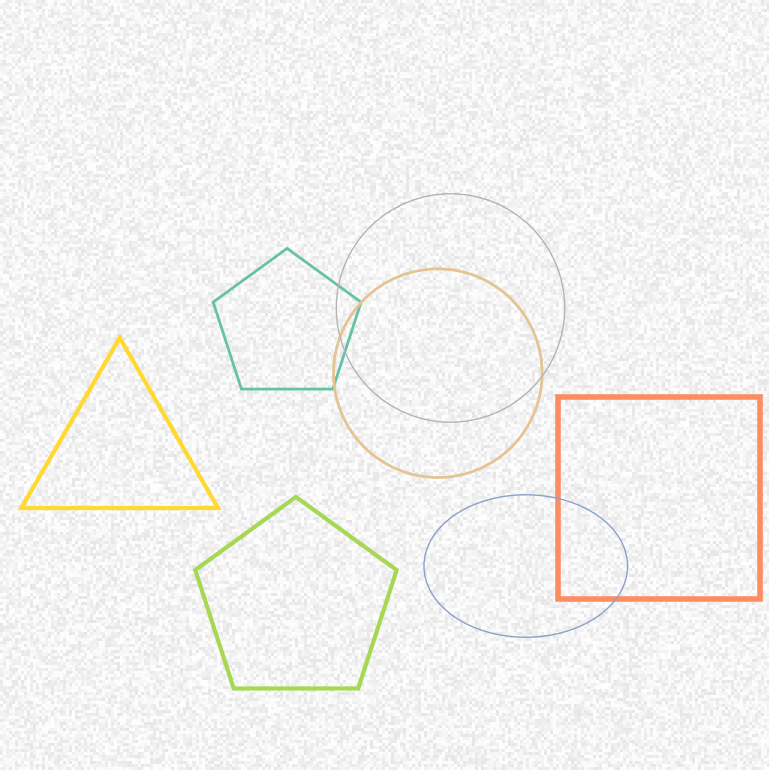[{"shape": "pentagon", "thickness": 1, "radius": 0.5, "center": [0.373, 0.576]}, {"shape": "square", "thickness": 2, "radius": 0.65, "center": [0.856, 0.353]}, {"shape": "oval", "thickness": 0.5, "radius": 0.66, "center": [0.683, 0.265]}, {"shape": "pentagon", "thickness": 1.5, "radius": 0.69, "center": [0.384, 0.217]}, {"shape": "triangle", "thickness": 1.5, "radius": 0.74, "center": [0.155, 0.414]}, {"shape": "circle", "thickness": 1, "radius": 0.68, "center": [0.569, 0.515]}, {"shape": "circle", "thickness": 0.5, "radius": 0.74, "center": [0.585, 0.6]}]